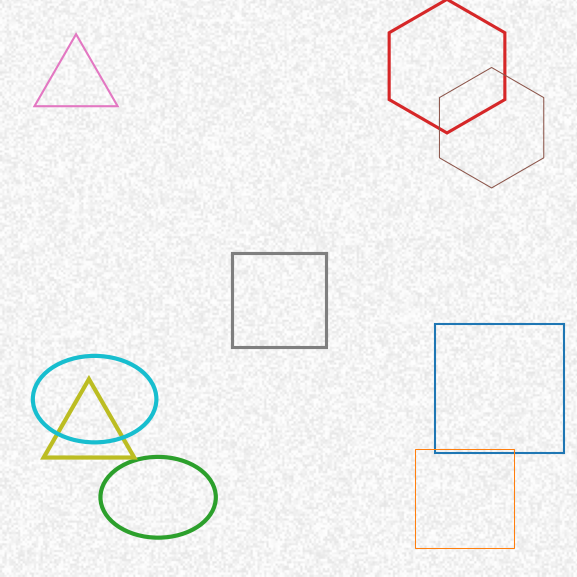[{"shape": "square", "thickness": 1, "radius": 0.56, "center": [0.866, 0.326]}, {"shape": "square", "thickness": 0.5, "radius": 0.43, "center": [0.804, 0.136]}, {"shape": "oval", "thickness": 2, "radius": 0.5, "center": [0.274, 0.138]}, {"shape": "hexagon", "thickness": 1.5, "radius": 0.58, "center": [0.774, 0.885]}, {"shape": "hexagon", "thickness": 0.5, "radius": 0.52, "center": [0.851, 0.778]}, {"shape": "triangle", "thickness": 1, "radius": 0.42, "center": [0.132, 0.857]}, {"shape": "square", "thickness": 1.5, "radius": 0.41, "center": [0.483, 0.479]}, {"shape": "triangle", "thickness": 2, "radius": 0.45, "center": [0.154, 0.252]}, {"shape": "oval", "thickness": 2, "radius": 0.53, "center": [0.164, 0.308]}]